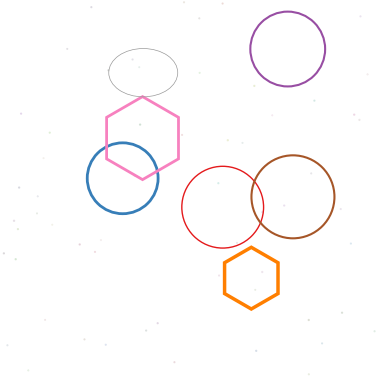[{"shape": "circle", "thickness": 1, "radius": 0.53, "center": [0.578, 0.462]}, {"shape": "circle", "thickness": 2, "radius": 0.46, "center": [0.319, 0.537]}, {"shape": "circle", "thickness": 1.5, "radius": 0.49, "center": [0.747, 0.873]}, {"shape": "hexagon", "thickness": 2.5, "radius": 0.4, "center": [0.653, 0.278]}, {"shape": "circle", "thickness": 1.5, "radius": 0.54, "center": [0.761, 0.489]}, {"shape": "hexagon", "thickness": 2, "radius": 0.54, "center": [0.37, 0.641]}, {"shape": "oval", "thickness": 0.5, "radius": 0.45, "center": [0.372, 0.811]}]